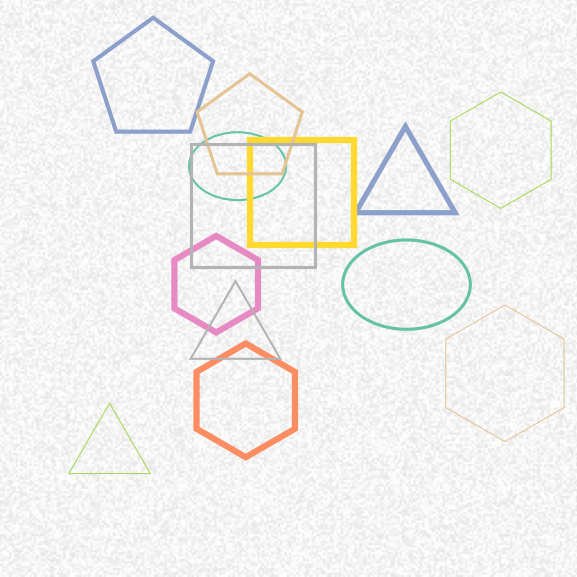[{"shape": "oval", "thickness": 1.5, "radius": 0.55, "center": [0.704, 0.506]}, {"shape": "oval", "thickness": 1, "radius": 0.42, "center": [0.411, 0.711]}, {"shape": "hexagon", "thickness": 3, "radius": 0.49, "center": [0.426, 0.306]}, {"shape": "triangle", "thickness": 2.5, "radius": 0.5, "center": [0.702, 0.681]}, {"shape": "pentagon", "thickness": 2, "radius": 0.55, "center": [0.265, 0.859]}, {"shape": "hexagon", "thickness": 3, "radius": 0.42, "center": [0.374, 0.507]}, {"shape": "triangle", "thickness": 0.5, "radius": 0.41, "center": [0.19, 0.22]}, {"shape": "hexagon", "thickness": 0.5, "radius": 0.5, "center": [0.867, 0.739]}, {"shape": "square", "thickness": 3, "radius": 0.45, "center": [0.523, 0.666]}, {"shape": "hexagon", "thickness": 0.5, "radius": 0.59, "center": [0.874, 0.353]}, {"shape": "pentagon", "thickness": 1.5, "radius": 0.48, "center": [0.432, 0.776]}, {"shape": "square", "thickness": 1.5, "radius": 0.53, "center": [0.438, 0.643]}, {"shape": "triangle", "thickness": 1, "radius": 0.45, "center": [0.408, 0.423]}]